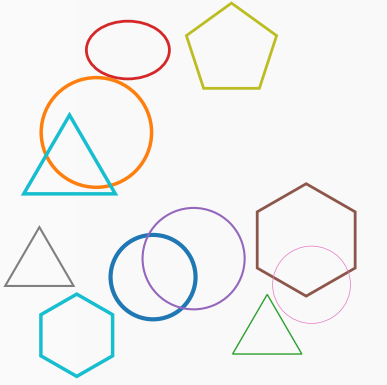[{"shape": "circle", "thickness": 3, "radius": 0.55, "center": [0.395, 0.28]}, {"shape": "circle", "thickness": 2.5, "radius": 0.71, "center": [0.249, 0.656]}, {"shape": "triangle", "thickness": 1, "radius": 0.52, "center": [0.69, 0.132]}, {"shape": "oval", "thickness": 2, "radius": 0.54, "center": [0.33, 0.87]}, {"shape": "circle", "thickness": 1.5, "radius": 0.66, "center": [0.5, 0.328]}, {"shape": "hexagon", "thickness": 2, "radius": 0.73, "center": [0.79, 0.377]}, {"shape": "circle", "thickness": 0.5, "radius": 0.5, "center": [0.804, 0.26]}, {"shape": "triangle", "thickness": 1.5, "radius": 0.51, "center": [0.102, 0.308]}, {"shape": "pentagon", "thickness": 2, "radius": 0.61, "center": [0.597, 0.87]}, {"shape": "hexagon", "thickness": 2.5, "radius": 0.53, "center": [0.198, 0.129]}, {"shape": "triangle", "thickness": 2.5, "radius": 0.68, "center": [0.179, 0.565]}]